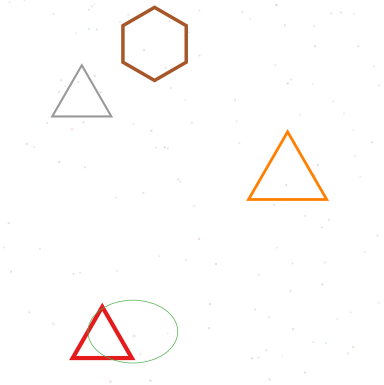[{"shape": "triangle", "thickness": 3, "radius": 0.44, "center": [0.266, 0.114]}, {"shape": "oval", "thickness": 0.5, "radius": 0.58, "center": [0.345, 0.139]}, {"shape": "triangle", "thickness": 2, "radius": 0.59, "center": [0.747, 0.54]}, {"shape": "hexagon", "thickness": 2.5, "radius": 0.47, "center": [0.401, 0.886]}, {"shape": "triangle", "thickness": 1.5, "radius": 0.44, "center": [0.212, 0.742]}]